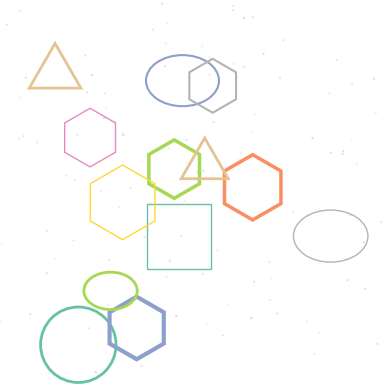[{"shape": "square", "thickness": 1, "radius": 0.42, "center": [0.465, 0.386]}, {"shape": "circle", "thickness": 2, "radius": 0.49, "center": [0.203, 0.105]}, {"shape": "hexagon", "thickness": 2.5, "radius": 0.42, "center": [0.656, 0.513]}, {"shape": "oval", "thickness": 1.5, "radius": 0.47, "center": [0.474, 0.791]}, {"shape": "hexagon", "thickness": 3, "radius": 0.41, "center": [0.355, 0.148]}, {"shape": "hexagon", "thickness": 1, "radius": 0.38, "center": [0.234, 0.643]}, {"shape": "oval", "thickness": 2, "radius": 0.35, "center": [0.287, 0.245]}, {"shape": "hexagon", "thickness": 2.5, "radius": 0.38, "center": [0.452, 0.561]}, {"shape": "hexagon", "thickness": 1, "radius": 0.48, "center": [0.318, 0.474]}, {"shape": "triangle", "thickness": 2, "radius": 0.35, "center": [0.532, 0.571]}, {"shape": "triangle", "thickness": 2, "radius": 0.39, "center": [0.143, 0.81]}, {"shape": "hexagon", "thickness": 1.5, "radius": 0.35, "center": [0.552, 0.777]}, {"shape": "oval", "thickness": 1, "radius": 0.48, "center": [0.859, 0.387]}]